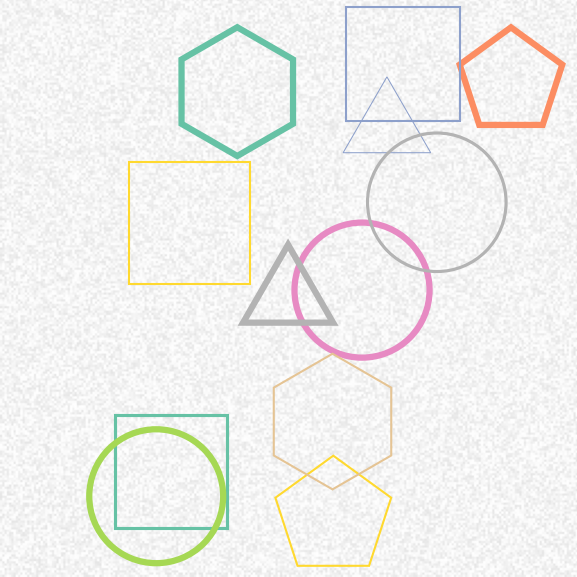[{"shape": "hexagon", "thickness": 3, "radius": 0.56, "center": [0.411, 0.84]}, {"shape": "square", "thickness": 1.5, "radius": 0.49, "center": [0.296, 0.183]}, {"shape": "pentagon", "thickness": 3, "radius": 0.47, "center": [0.885, 0.858]}, {"shape": "triangle", "thickness": 0.5, "radius": 0.44, "center": [0.67, 0.778]}, {"shape": "square", "thickness": 1, "radius": 0.5, "center": [0.698, 0.889]}, {"shape": "circle", "thickness": 3, "radius": 0.58, "center": [0.627, 0.497]}, {"shape": "circle", "thickness": 3, "radius": 0.58, "center": [0.271, 0.14]}, {"shape": "square", "thickness": 1, "radius": 0.53, "center": [0.328, 0.613]}, {"shape": "pentagon", "thickness": 1, "radius": 0.53, "center": [0.577, 0.105]}, {"shape": "hexagon", "thickness": 1, "radius": 0.59, "center": [0.576, 0.269]}, {"shape": "circle", "thickness": 1.5, "radius": 0.6, "center": [0.756, 0.649]}, {"shape": "triangle", "thickness": 3, "radius": 0.45, "center": [0.499, 0.485]}]